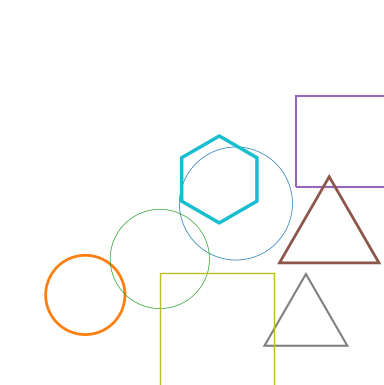[{"shape": "circle", "thickness": 0.5, "radius": 0.73, "center": [0.613, 0.471]}, {"shape": "circle", "thickness": 2, "radius": 0.51, "center": [0.222, 0.234]}, {"shape": "circle", "thickness": 0.5, "radius": 0.64, "center": [0.415, 0.327]}, {"shape": "square", "thickness": 1.5, "radius": 0.59, "center": [0.887, 0.632]}, {"shape": "triangle", "thickness": 2, "radius": 0.75, "center": [0.855, 0.392]}, {"shape": "triangle", "thickness": 1.5, "radius": 0.62, "center": [0.795, 0.164]}, {"shape": "square", "thickness": 1, "radius": 0.74, "center": [0.564, 0.143]}, {"shape": "hexagon", "thickness": 2.5, "radius": 0.56, "center": [0.57, 0.534]}]